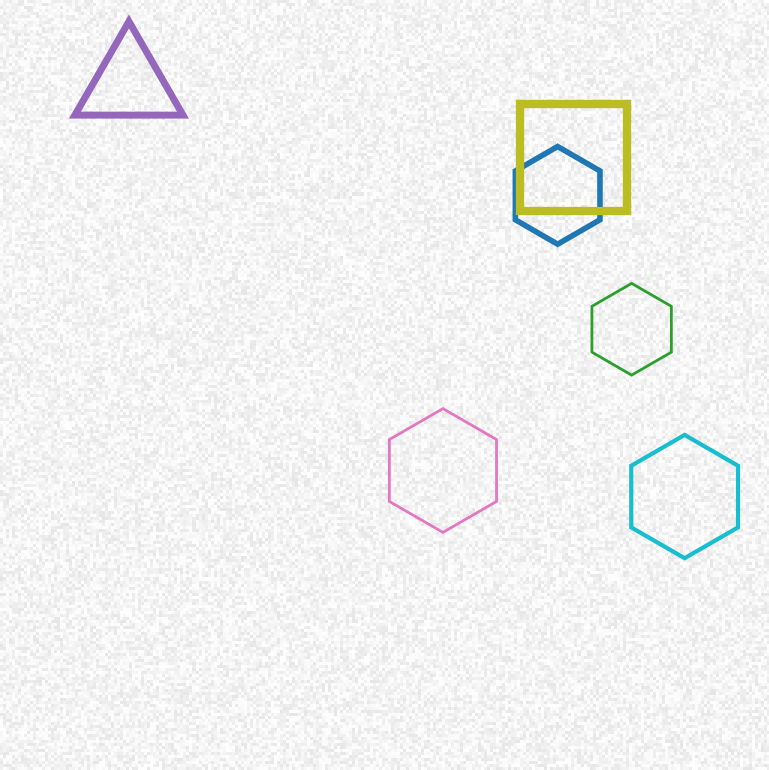[{"shape": "hexagon", "thickness": 2, "radius": 0.32, "center": [0.724, 0.746]}, {"shape": "hexagon", "thickness": 1, "radius": 0.3, "center": [0.82, 0.572]}, {"shape": "triangle", "thickness": 2.5, "radius": 0.41, "center": [0.167, 0.891]}, {"shape": "hexagon", "thickness": 1, "radius": 0.4, "center": [0.575, 0.389]}, {"shape": "square", "thickness": 3, "radius": 0.34, "center": [0.745, 0.795]}, {"shape": "hexagon", "thickness": 1.5, "radius": 0.4, "center": [0.889, 0.355]}]